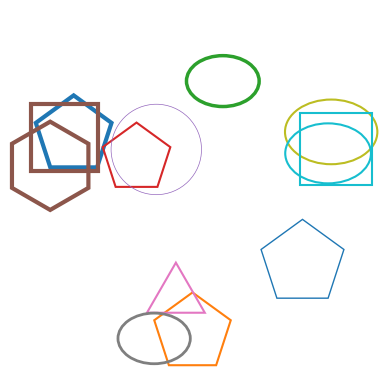[{"shape": "pentagon", "thickness": 1, "radius": 0.57, "center": [0.786, 0.317]}, {"shape": "pentagon", "thickness": 3, "radius": 0.52, "center": [0.191, 0.649]}, {"shape": "pentagon", "thickness": 1.5, "radius": 0.52, "center": [0.5, 0.136]}, {"shape": "oval", "thickness": 2.5, "radius": 0.47, "center": [0.579, 0.789]}, {"shape": "pentagon", "thickness": 1.5, "radius": 0.46, "center": [0.355, 0.589]}, {"shape": "circle", "thickness": 0.5, "radius": 0.59, "center": [0.406, 0.612]}, {"shape": "hexagon", "thickness": 3, "radius": 0.57, "center": [0.13, 0.569]}, {"shape": "square", "thickness": 3, "radius": 0.43, "center": [0.168, 0.642]}, {"shape": "triangle", "thickness": 1.5, "radius": 0.43, "center": [0.457, 0.231]}, {"shape": "oval", "thickness": 2, "radius": 0.47, "center": [0.4, 0.121]}, {"shape": "oval", "thickness": 1.5, "radius": 0.6, "center": [0.86, 0.657]}, {"shape": "square", "thickness": 1.5, "radius": 0.47, "center": [0.873, 0.614]}, {"shape": "oval", "thickness": 1.5, "radius": 0.56, "center": [0.852, 0.602]}]